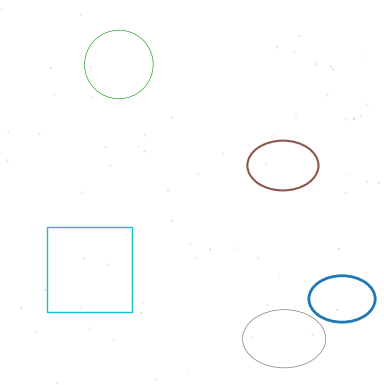[{"shape": "oval", "thickness": 2, "radius": 0.43, "center": [0.888, 0.224]}, {"shape": "circle", "thickness": 0.5, "radius": 0.45, "center": [0.309, 0.833]}, {"shape": "oval", "thickness": 1.5, "radius": 0.46, "center": [0.735, 0.57]}, {"shape": "oval", "thickness": 0.5, "radius": 0.54, "center": [0.738, 0.12]}, {"shape": "square", "thickness": 1, "radius": 0.55, "center": [0.232, 0.3]}]